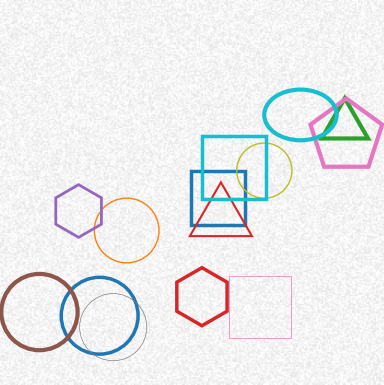[{"shape": "square", "thickness": 2.5, "radius": 0.35, "center": [0.566, 0.485]}, {"shape": "circle", "thickness": 2.5, "radius": 0.5, "center": [0.259, 0.18]}, {"shape": "circle", "thickness": 1, "radius": 0.42, "center": [0.329, 0.401]}, {"shape": "triangle", "thickness": 3, "radius": 0.35, "center": [0.896, 0.675]}, {"shape": "hexagon", "thickness": 2.5, "radius": 0.38, "center": [0.525, 0.229]}, {"shape": "triangle", "thickness": 1.5, "radius": 0.47, "center": [0.574, 0.433]}, {"shape": "hexagon", "thickness": 2, "radius": 0.34, "center": [0.204, 0.452]}, {"shape": "circle", "thickness": 3, "radius": 0.5, "center": [0.102, 0.189]}, {"shape": "pentagon", "thickness": 3, "radius": 0.49, "center": [0.899, 0.646]}, {"shape": "square", "thickness": 0.5, "radius": 0.4, "center": [0.676, 0.203]}, {"shape": "circle", "thickness": 0.5, "radius": 0.44, "center": [0.294, 0.15]}, {"shape": "circle", "thickness": 1, "radius": 0.36, "center": [0.687, 0.557]}, {"shape": "square", "thickness": 2.5, "radius": 0.41, "center": [0.608, 0.566]}, {"shape": "oval", "thickness": 3, "radius": 0.47, "center": [0.78, 0.701]}]